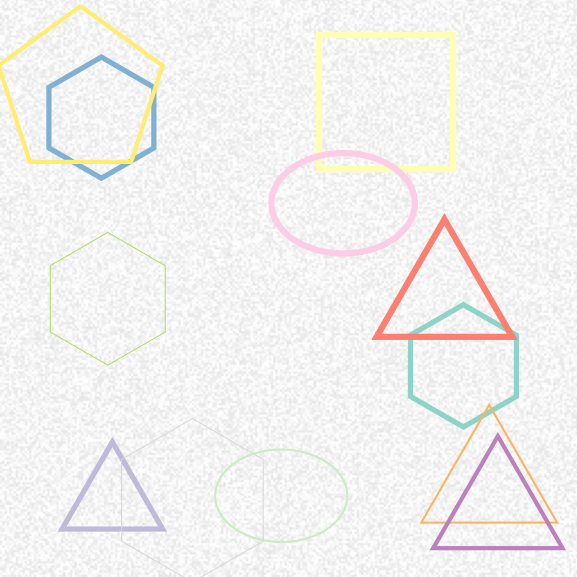[{"shape": "hexagon", "thickness": 2.5, "radius": 0.53, "center": [0.802, 0.366]}, {"shape": "square", "thickness": 3, "radius": 0.58, "center": [0.669, 0.823]}, {"shape": "triangle", "thickness": 2.5, "radius": 0.5, "center": [0.195, 0.133]}, {"shape": "triangle", "thickness": 3, "radius": 0.68, "center": [0.77, 0.484]}, {"shape": "hexagon", "thickness": 2.5, "radius": 0.52, "center": [0.176, 0.795]}, {"shape": "triangle", "thickness": 1, "radius": 0.68, "center": [0.847, 0.162]}, {"shape": "hexagon", "thickness": 0.5, "radius": 0.57, "center": [0.187, 0.482]}, {"shape": "oval", "thickness": 3, "radius": 0.62, "center": [0.594, 0.647]}, {"shape": "hexagon", "thickness": 0.5, "radius": 0.71, "center": [0.333, 0.133]}, {"shape": "triangle", "thickness": 2, "radius": 0.65, "center": [0.862, 0.115]}, {"shape": "oval", "thickness": 1, "radius": 0.57, "center": [0.487, 0.141]}, {"shape": "pentagon", "thickness": 2, "radius": 0.75, "center": [0.139, 0.839]}]